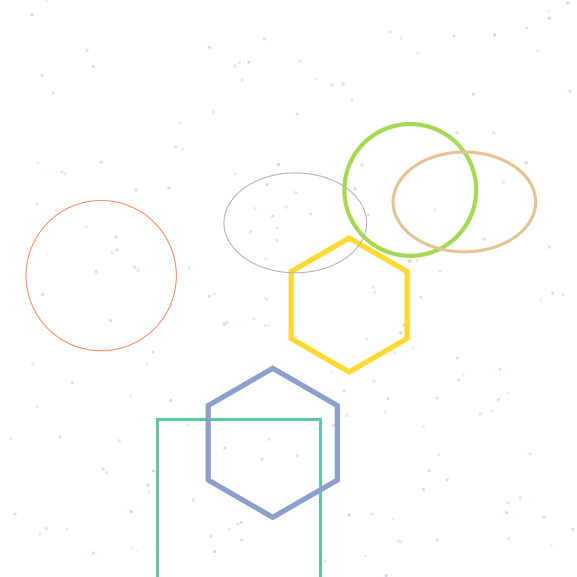[{"shape": "square", "thickness": 1.5, "radius": 0.71, "center": [0.414, 0.133]}, {"shape": "circle", "thickness": 0.5, "radius": 0.65, "center": [0.175, 0.522]}, {"shape": "hexagon", "thickness": 2.5, "radius": 0.65, "center": [0.472, 0.232]}, {"shape": "circle", "thickness": 2, "radius": 0.57, "center": [0.71, 0.67]}, {"shape": "hexagon", "thickness": 2.5, "radius": 0.58, "center": [0.605, 0.471]}, {"shape": "oval", "thickness": 1.5, "radius": 0.62, "center": [0.804, 0.649]}, {"shape": "oval", "thickness": 0.5, "radius": 0.62, "center": [0.511, 0.613]}]